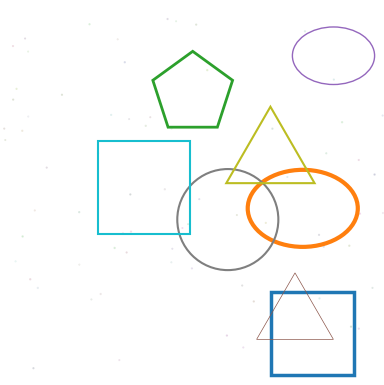[{"shape": "square", "thickness": 2.5, "radius": 0.54, "center": [0.812, 0.133]}, {"shape": "oval", "thickness": 3, "radius": 0.71, "center": [0.786, 0.459]}, {"shape": "pentagon", "thickness": 2, "radius": 0.54, "center": [0.501, 0.758]}, {"shape": "oval", "thickness": 1, "radius": 0.53, "center": [0.866, 0.855]}, {"shape": "triangle", "thickness": 0.5, "radius": 0.58, "center": [0.766, 0.176]}, {"shape": "circle", "thickness": 1.5, "radius": 0.66, "center": [0.592, 0.43]}, {"shape": "triangle", "thickness": 1.5, "radius": 0.66, "center": [0.702, 0.59]}, {"shape": "square", "thickness": 1.5, "radius": 0.6, "center": [0.374, 0.513]}]